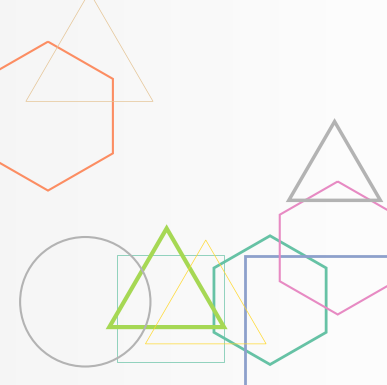[{"shape": "hexagon", "thickness": 2, "radius": 0.84, "center": [0.697, 0.22]}, {"shape": "square", "thickness": 0.5, "radius": 0.69, "center": [0.44, 0.199]}, {"shape": "hexagon", "thickness": 1.5, "radius": 0.97, "center": [0.124, 0.698]}, {"shape": "square", "thickness": 2, "radius": 0.96, "center": [0.825, 0.142]}, {"shape": "hexagon", "thickness": 1.5, "radius": 0.86, "center": [0.872, 0.356]}, {"shape": "triangle", "thickness": 3, "radius": 0.85, "center": [0.43, 0.236]}, {"shape": "triangle", "thickness": 0.5, "radius": 0.9, "center": [0.531, 0.197]}, {"shape": "triangle", "thickness": 0.5, "radius": 0.95, "center": [0.231, 0.831]}, {"shape": "circle", "thickness": 1.5, "radius": 0.84, "center": [0.22, 0.216]}, {"shape": "triangle", "thickness": 2.5, "radius": 0.68, "center": [0.863, 0.548]}]